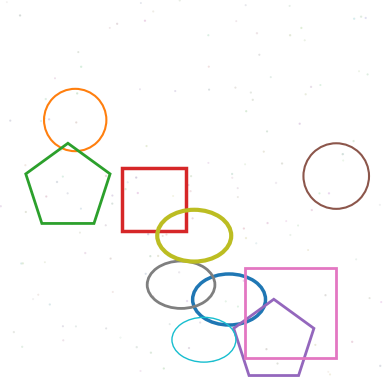[{"shape": "oval", "thickness": 2.5, "radius": 0.47, "center": [0.595, 0.222]}, {"shape": "circle", "thickness": 1.5, "radius": 0.4, "center": [0.195, 0.688]}, {"shape": "pentagon", "thickness": 2, "radius": 0.58, "center": [0.176, 0.513]}, {"shape": "square", "thickness": 2.5, "radius": 0.41, "center": [0.4, 0.481]}, {"shape": "pentagon", "thickness": 2, "radius": 0.55, "center": [0.711, 0.113]}, {"shape": "circle", "thickness": 1.5, "radius": 0.43, "center": [0.873, 0.543]}, {"shape": "square", "thickness": 2, "radius": 0.59, "center": [0.755, 0.187]}, {"shape": "oval", "thickness": 2, "radius": 0.44, "center": [0.47, 0.26]}, {"shape": "oval", "thickness": 3, "radius": 0.48, "center": [0.505, 0.388]}, {"shape": "oval", "thickness": 1, "radius": 0.42, "center": [0.53, 0.118]}]